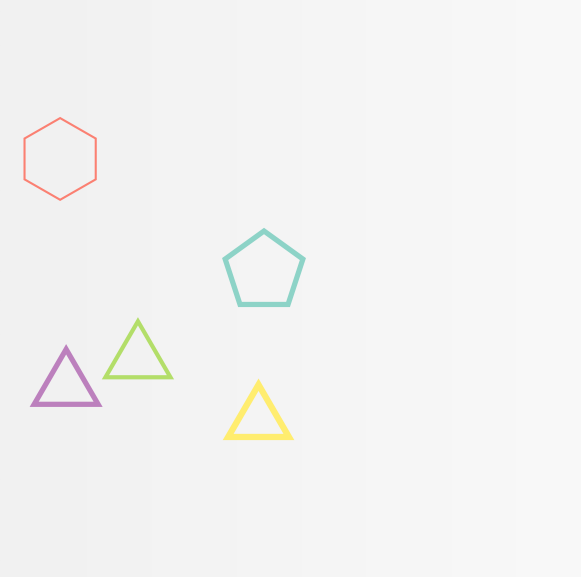[{"shape": "pentagon", "thickness": 2.5, "radius": 0.35, "center": [0.454, 0.529]}, {"shape": "hexagon", "thickness": 1, "radius": 0.35, "center": [0.103, 0.724]}, {"shape": "triangle", "thickness": 2, "radius": 0.32, "center": [0.237, 0.378]}, {"shape": "triangle", "thickness": 2.5, "radius": 0.32, "center": [0.114, 0.331]}, {"shape": "triangle", "thickness": 3, "radius": 0.3, "center": [0.445, 0.273]}]